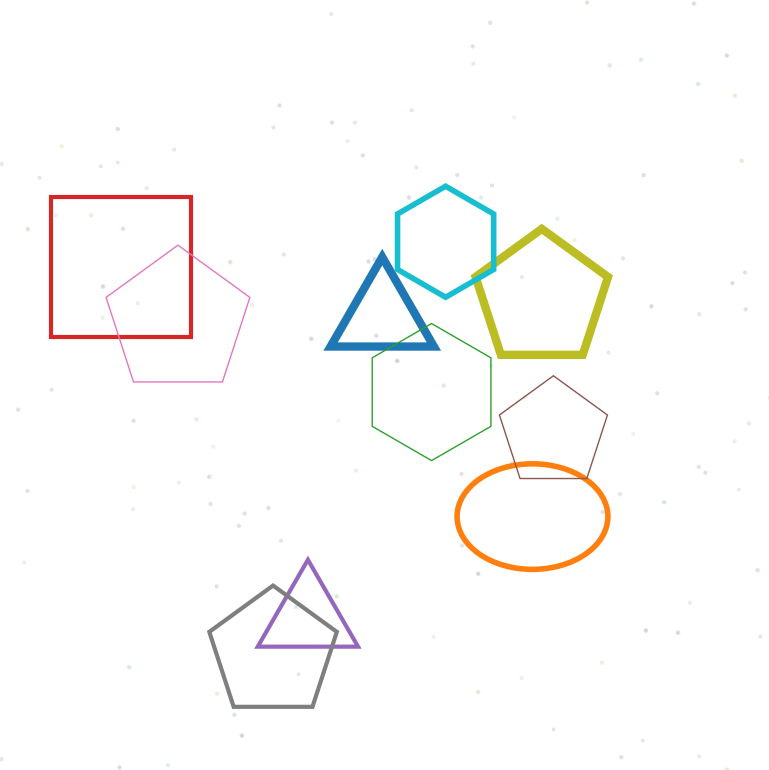[{"shape": "triangle", "thickness": 3, "radius": 0.39, "center": [0.496, 0.589]}, {"shape": "oval", "thickness": 2, "radius": 0.49, "center": [0.692, 0.329]}, {"shape": "hexagon", "thickness": 0.5, "radius": 0.44, "center": [0.56, 0.491]}, {"shape": "square", "thickness": 1.5, "radius": 0.45, "center": [0.157, 0.653]}, {"shape": "triangle", "thickness": 1.5, "radius": 0.38, "center": [0.4, 0.198]}, {"shape": "pentagon", "thickness": 0.5, "radius": 0.37, "center": [0.719, 0.438]}, {"shape": "pentagon", "thickness": 0.5, "radius": 0.49, "center": [0.231, 0.583]}, {"shape": "pentagon", "thickness": 1.5, "radius": 0.44, "center": [0.355, 0.152]}, {"shape": "pentagon", "thickness": 3, "radius": 0.45, "center": [0.704, 0.612]}, {"shape": "hexagon", "thickness": 2, "radius": 0.36, "center": [0.579, 0.686]}]